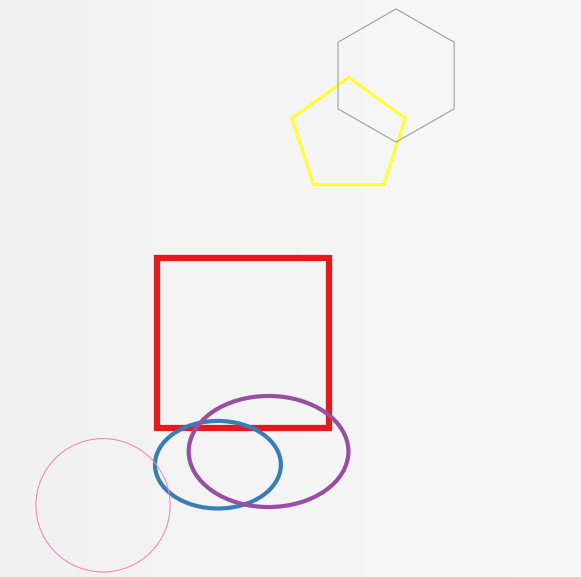[{"shape": "square", "thickness": 3, "radius": 0.74, "center": [0.418, 0.405]}, {"shape": "oval", "thickness": 2, "radius": 0.54, "center": [0.375, 0.194]}, {"shape": "oval", "thickness": 2, "radius": 0.69, "center": [0.462, 0.217]}, {"shape": "pentagon", "thickness": 1.5, "radius": 0.51, "center": [0.6, 0.762]}, {"shape": "circle", "thickness": 0.5, "radius": 0.58, "center": [0.177, 0.124]}, {"shape": "hexagon", "thickness": 0.5, "radius": 0.58, "center": [0.681, 0.868]}]